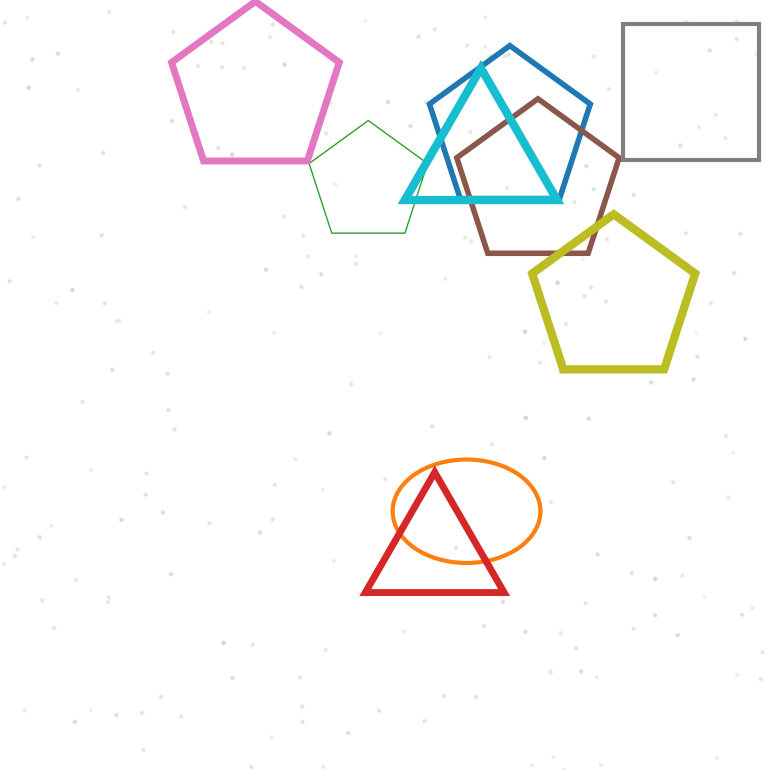[{"shape": "pentagon", "thickness": 2, "radius": 0.55, "center": [0.662, 0.831]}, {"shape": "oval", "thickness": 1.5, "radius": 0.48, "center": [0.606, 0.336]}, {"shape": "pentagon", "thickness": 0.5, "radius": 0.4, "center": [0.478, 0.763]}, {"shape": "triangle", "thickness": 2.5, "radius": 0.52, "center": [0.565, 0.282]}, {"shape": "pentagon", "thickness": 2, "radius": 0.55, "center": [0.699, 0.761]}, {"shape": "pentagon", "thickness": 2.5, "radius": 0.57, "center": [0.332, 0.884]}, {"shape": "square", "thickness": 1.5, "radius": 0.44, "center": [0.897, 0.88]}, {"shape": "pentagon", "thickness": 3, "radius": 0.56, "center": [0.797, 0.61]}, {"shape": "triangle", "thickness": 3, "radius": 0.57, "center": [0.625, 0.797]}]